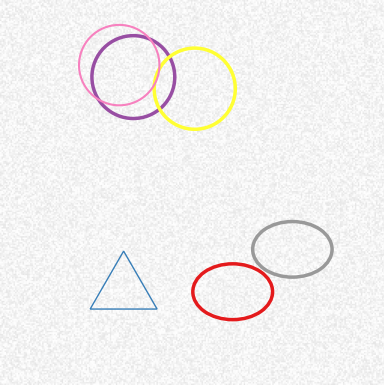[{"shape": "oval", "thickness": 2.5, "radius": 0.52, "center": [0.604, 0.242]}, {"shape": "triangle", "thickness": 1, "radius": 0.5, "center": [0.321, 0.247]}, {"shape": "circle", "thickness": 2.5, "radius": 0.54, "center": [0.346, 0.8]}, {"shape": "circle", "thickness": 2.5, "radius": 0.53, "center": [0.506, 0.77]}, {"shape": "circle", "thickness": 1.5, "radius": 0.52, "center": [0.31, 0.831]}, {"shape": "oval", "thickness": 2.5, "radius": 0.52, "center": [0.759, 0.352]}]